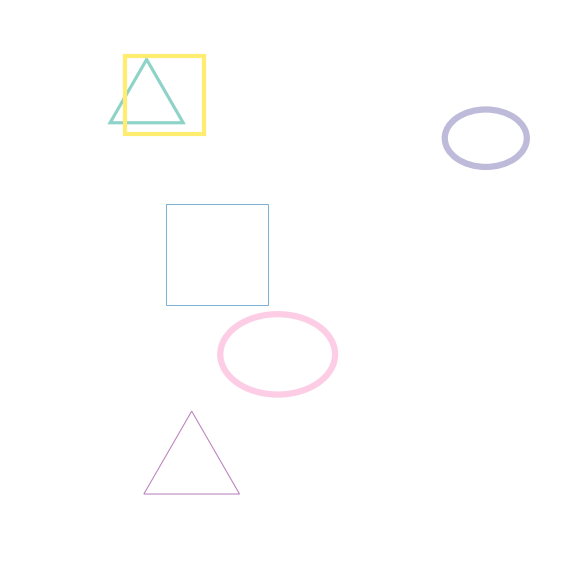[{"shape": "triangle", "thickness": 1.5, "radius": 0.37, "center": [0.254, 0.823]}, {"shape": "oval", "thickness": 3, "radius": 0.36, "center": [0.841, 0.76]}, {"shape": "square", "thickness": 0.5, "radius": 0.44, "center": [0.376, 0.559]}, {"shape": "oval", "thickness": 3, "radius": 0.5, "center": [0.481, 0.386]}, {"shape": "triangle", "thickness": 0.5, "radius": 0.48, "center": [0.332, 0.191]}, {"shape": "square", "thickness": 2, "radius": 0.34, "center": [0.285, 0.835]}]